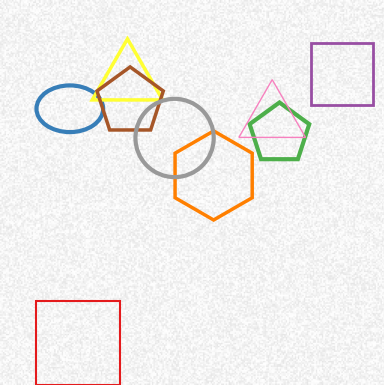[{"shape": "square", "thickness": 1.5, "radius": 0.55, "center": [0.203, 0.108]}, {"shape": "oval", "thickness": 3, "radius": 0.43, "center": [0.181, 0.717]}, {"shape": "pentagon", "thickness": 3, "radius": 0.41, "center": [0.726, 0.652]}, {"shape": "square", "thickness": 2, "radius": 0.4, "center": [0.889, 0.807]}, {"shape": "hexagon", "thickness": 2.5, "radius": 0.58, "center": [0.555, 0.544]}, {"shape": "triangle", "thickness": 2.5, "radius": 0.53, "center": [0.331, 0.793]}, {"shape": "pentagon", "thickness": 2.5, "radius": 0.45, "center": [0.338, 0.736]}, {"shape": "triangle", "thickness": 1, "radius": 0.5, "center": [0.707, 0.693]}, {"shape": "circle", "thickness": 3, "radius": 0.51, "center": [0.453, 0.642]}]